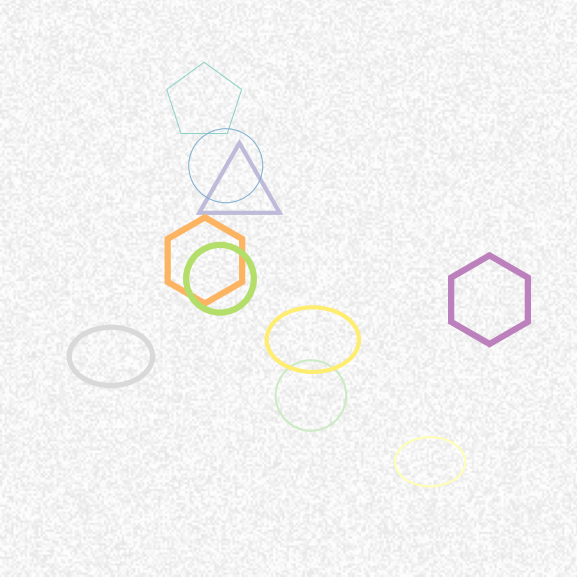[{"shape": "pentagon", "thickness": 0.5, "radius": 0.34, "center": [0.354, 0.823]}, {"shape": "oval", "thickness": 1, "radius": 0.3, "center": [0.745, 0.2]}, {"shape": "triangle", "thickness": 2, "radius": 0.4, "center": [0.415, 0.671]}, {"shape": "circle", "thickness": 0.5, "radius": 0.32, "center": [0.391, 0.712]}, {"shape": "hexagon", "thickness": 3, "radius": 0.37, "center": [0.355, 0.548]}, {"shape": "circle", "thickness": 3, "radius": 0.29, "center": [0.381, 0.516]}, {"shape": "oval", "thickness": 2.5, "radius": 0.36, "center": [0.192, 0.382]}, {"shape": "hexagon", "thickness": 3, "radius": 0.38, "center": [0.848, 0.48]}, {"shape": "circle", "thickness": 1, "radius": 0.31, "center": [0.538, 0.314]}, {"shape": "oval", "thickness": 2, "radius": 0.4, "center": [0.542, 0.411]}]